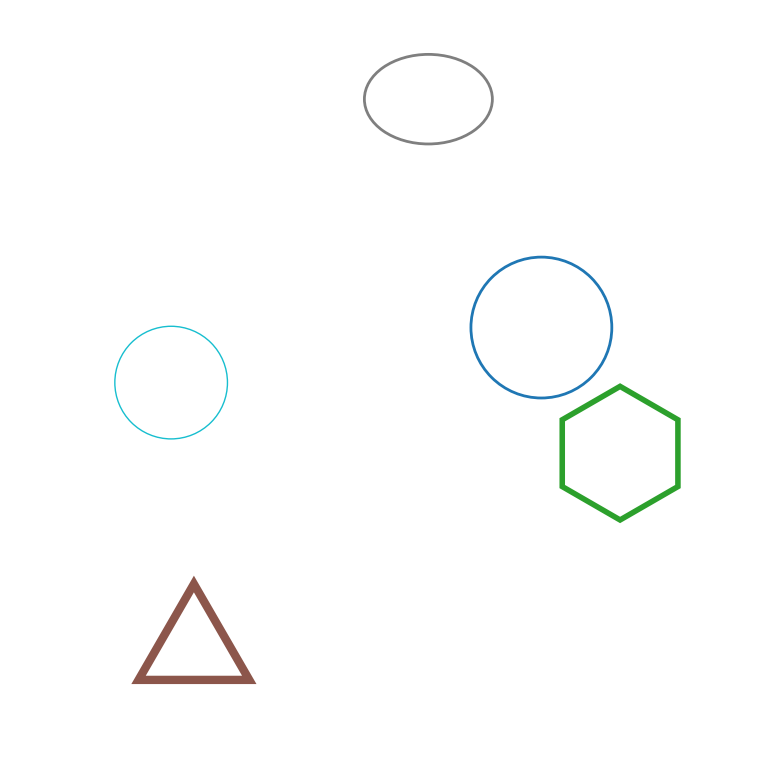[{"shape": "circle", "thickness": 1, "radius": 0.46, "center": [0.703, 0.575]}, {"shape": "hexagon", "thickness": 2, "radius": 0.43, "center": [0.805, 0.411]}, {"shape": "triangle", "thickness": 3, "radius": 0.42, "center": [0.252, 0.159]}, {"shape": "oval", "thickness": 1, "radius": 0.42, "center": [0.556, 0.871]}, {"shape": "circle", "thickness": 0.5, "radius": 0.37, "center": [0.222, 0.503]}]